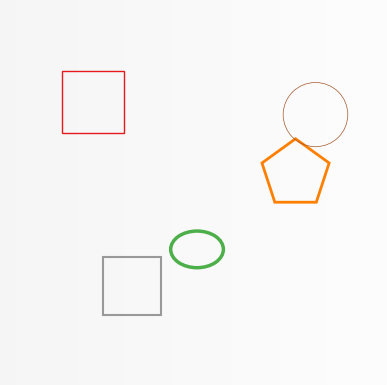[{"shape": "square", "thickness": 1, "radius": 0.4, "center": [0.24, 0.735]}, {"shape": "oval", "thickness": 2.5, "radius": 0.34, "center": [0.508, 0.352]}, {"shape": "pentagon", "thickness": 2, "radius": 0.46, "center": [0.763, 0.548]}, {"shape": "circle", "thickness": 0.5, "radius": 0.42, "center": [0.814, 0.702]}, {"shape": "square", "thickness": 1.5, "radius": 0.38, "center": [0.341, 0.257]}]